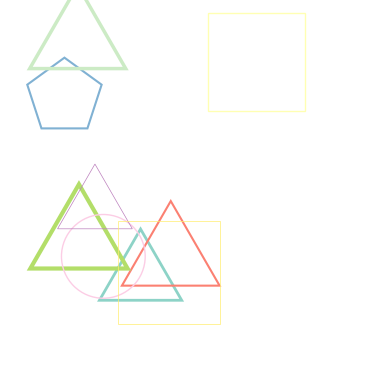[{"shape": "triangle", "thickness": 2, "radius": 0.62, "center": [0.365, 0.282]}, {"shape": "square", "thickness": 1, "radius": 0.63, "center": [0.667, 0.839]}, {"shape": "triangle", "thickness": 1.5, "radius": 0.73, "center": [0.444, 0.331]}, {"shape": "pentagon", "thickness": 1.5, "radius": 0.51, "center": [0.167, 0.749]}, {"shape": "triangle", "thickness": 3, "radius": 0.73, "center": [0.205, 0.375]}, {"shape": "circle", "thickness": 1, "radius": 0.54, "center": [0.268, 0.334]}, {"shape": "triangle", "thickness": 0.5, "radius": 0.56, "center": [0.247, 0.462]}, {"shape": "triangle", "thickness": 2.5, "radius": 0.72, "center": [0.202, 0.894]}, {"shape": "square", "thickness": 0.5, "radius": 0.67, "center": [0.439, 0.292]}]